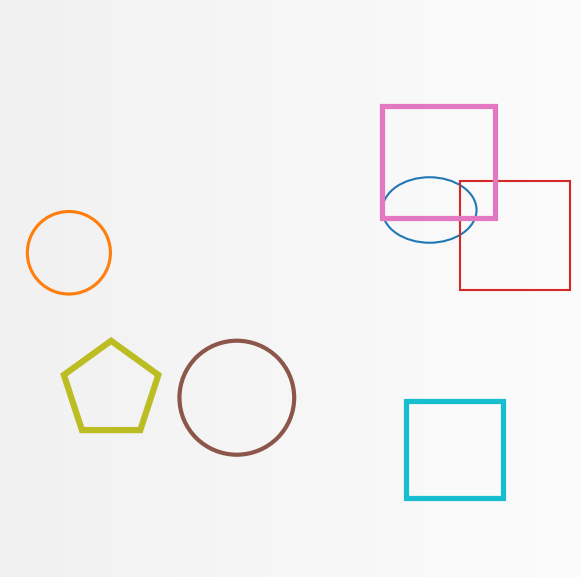[{"shape": "oval", "thickness": 1, "radius": 0.41, "center": [0.739, 0.636]}, {"shape": "circle", "thickness": 1.5, "radius": 0.36, "center": [0.119, 0.561]}, {"shape": "square", "thickness": 1, "radius": 0.47, "center": [0.886, 0.591]}, {"shape": "circle", "thickness": 2, "radius": 0.49, "center": [0.407, 0.31]}, {"shape": "square", "thickness": 2.5, "radius": 0.48, "center": [0.754, 0.718]}, {"shape": "pentagon", "thickness": 3, "radius": 0.43, "center": [0.191, 0.324]}, {"shape": "square", "thickness": 2.5, "radius": 0.42, "center": [0.782, 0.222]}]